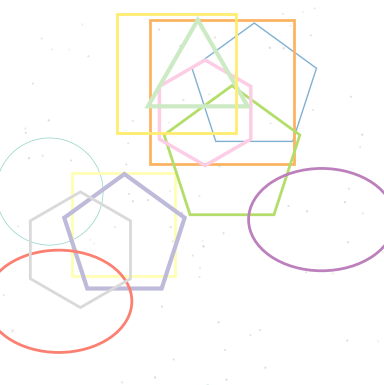[{"shape": "circle", "thickness": 0.5, "radius": 0.7, "center": [0.129, 0.503]}, {"shape": "square", "thickness": 2, "radius": 0.67, "center": [0.32, 0.416]}, {"shape": "pentagon", "thickness": 3, "radius": 0.82, "center": [0.323, 0.384]}, {"shape": "oval", "thickness": 2, "radius": 0.95, "center": [0.153, 0.217]}, {"shape": "pentagon", "thickness": 1, "radius": 0.85, "center": [0.66, 0.77]}, {"shape": "square", "thickness": 2, "radius": 0.94, "center": [0.578, 0.761]}, {"shape": "pentagon", "thickness": 2, "radius": 0.93, "center": [0.603, 0.592]}, {"shape": "hexagon", "thickness": 2.5, "radius": 0.69, "center": [0.533, 0.707]}, {"shape": "hexagon", "thickness": 2, "radius": 0.75, "center": [0.209, 0.351]}, {"shape": "oval", "thickness": 2, "radius": 0.95, "center": [0.835, 0.43]}, {"shape": "triangle", "thickness": 3, "radius": 0.75, "center": [0.514, 0.799]}, {"shape": "square", "thickness": 2, "radius": 0.77, "center": [0.458, 0.809]}]